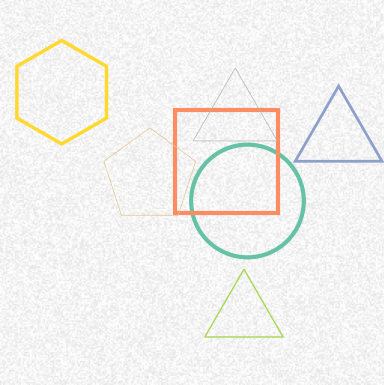[{"shape": "circle", "thickness": 3, "radius": 0.73, "center": [0.643, 0.478]}, {"shape": "square", "thickness": 3, "radius": 0.67, "center": [0.589, 0.58]}, {"shape": "triangle", "thickness": 2, "radius": 0.65, "center": [0.88, 0.646]}, {"shape": "triangle", "thickness": 1, "radius": 0.59, "center": [0.634, 0.183]}, {"shape": "hexagon", "thickness": 2.5, "radius": 0.67, "center": [0.16, 0.76]}, {"shape": "pentagon", "thickness": 0.5, "radius": 0.63, "center": [0.389, 0.542]}, {"shape": "triangle", "thickness": 0.5, "radius": 0.63, "center": [0.611, 0.697]}]